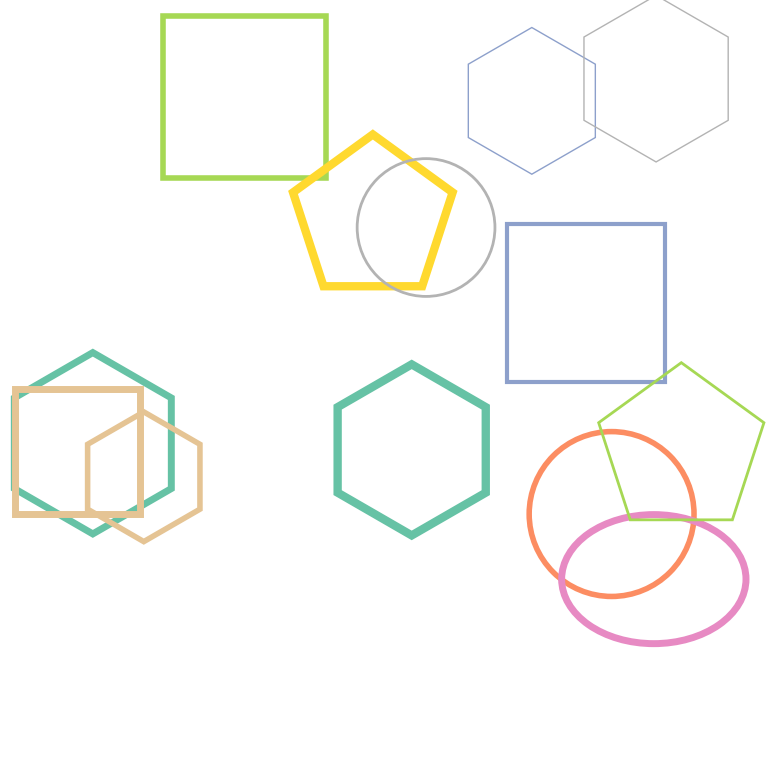[{"shape": "hexagon", "thickness": 2.5, "radius": 0.59, "center": [0.121, 0.424]}, {"shape": "hexagon", "thickness": 3, "radius": 0.56, "center": [0.535, 0.416]}, {"shape": "circle", "thickness": 2, "radius": 0.54, "center": [0.794, 0.332]}, {"shape": "square", "thickness": 1.5, "radius": 0.51, "center": [0.762, 0.607]}, {"shape": "hexagon", "thickness": 0.5, "radius": 0.48, "center": [0.691, 0.869]}, {"shape": "oval", "thickness": 2.5, "radius": 0.6, "center": [0.849, 0.248]}, {"shape": "pentagon", "thickness": 1, "radius": 0.56, "center": [0.885, 0.416]}, {"shape": "square", "thickness": 2, "radius": 0.53, "center": [0.317, 0.874]}, {"shape": "pentagon", "thickness": 3, "radius": 0.54, "center": [0.484, 0.716]}, {"shape": "square", "thickness": 2.5, "radius": 0.41, "center": [0.1, 0.414]}, {"shape": "hexagon", "thickness": 2, "radius": 0.42, "center": [0.187, 0.381]}, {"shape": "hexagon", "thickness": 0.5, "radius": 0.54, "center": [0.852, 0.898]}, {"shape": "circle", "thickness": 1, "radius": 0.45, "center": [0.553, 0.705]}]